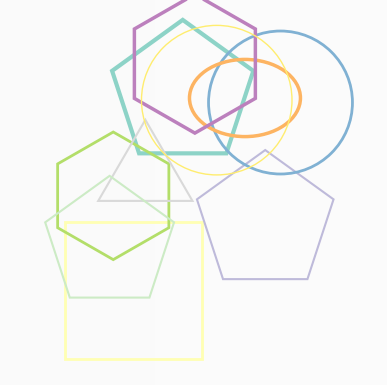[{"shape": "pentagon", "thickness": 3, "radius": 0.96, "center": [0.472, 0.757]}, {"shape": "square", "thickness": 2, "radius": 0.89, "center": [0.345, 0.245]}, {"shape": "pentagon", "thickness": 1.5, "radius": 0.93, "center": [0.684, 0.425]}, {"shape": "circle", "thickness": 2, "radius": 0.93, "center": [0.724, 0.734]}, {"shape": "oval", "thickness": 2.5, "radius": 0.72, "center": [0.632, 0.745]}, {"shape": "hexagon", "thickness": 2, "radius": 0.83, "center": [0.292, 0.491]}, {"shape": "triangle", "thickness": 1.5, "radius": 0.7, "center": [0.375, 0.548]}, {"shape": "hexagon", "thickness": 2.5, "radius": 0.9, "center": [0.503, 0.835]}, {"shape": "pentagon", "thickness": 1.5, "radius": 0.87, "center": [0.283, 0.368]}, {"shape": "circle", "thickness": 1, "radius": 0.97, "center": [0.559, 0.74]}]